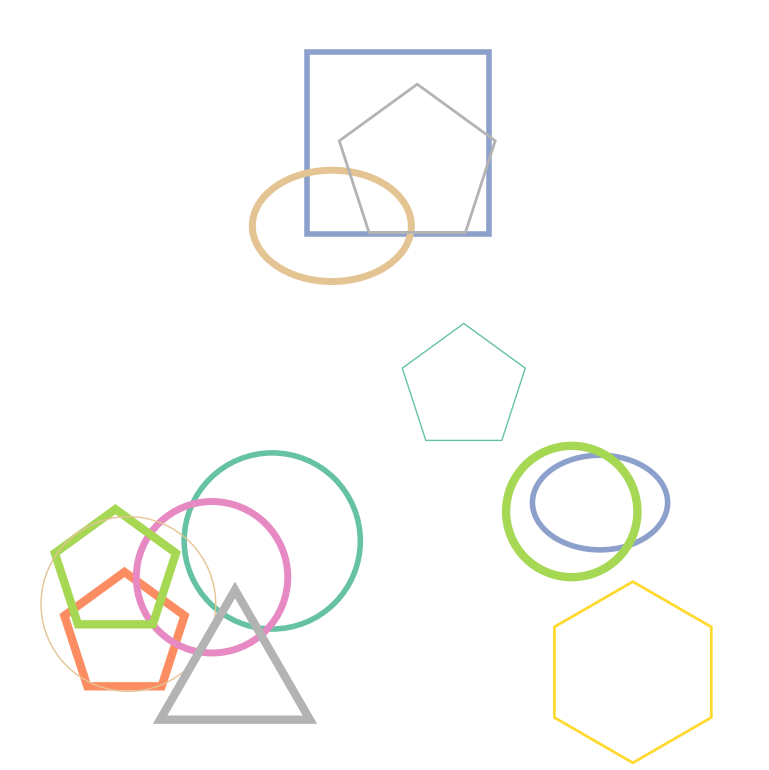[{"shape": "circle", "thickness": 2, "radius": 0.57, "center": [0.354, 0.297]}, {"shape": "pentagon", "thickness": 0.5, "radius": 0.42, "center": [0.602, 0.496]}, {"shape": "pentagon", "thickness": 3, "radius": 0.41, "center": [0.162, 0.175]}, {"shape": "square", "thickness": 2, "radius": 0.59, "center": [0.517, 0.814]}, {"shape": "oval", "thickness": 2, "radius": 0.44, "center": [0.779, 0.347]}, {"shape": "circle", "thickness": 2.5, "radius": 0.49, "center": [0.275, 0.25]}, {"shape": "pentagon", "thickness": 3, "radius": 0.41, "center": [0.15, 0.256]}, {"shape": "circle", "thickness": 3, "radius": 0.43, "center": [0.743, 0.336]}, {"shape": "hexagon", "thickness": 1, "radius": 0.59, "center": [0.822, 0.127]}, {"shape": "oval", "thickness": 2.5, "radius": 0.52, "center": [0.431, 0.707]}, {"shape": "circle", "thickness": 0.5, "radius": 0.57, "center": [0.167, 0.216]}, {"shape": "triangle", "thickness": 3, "radius": 0.56, "center": [0.305, 0.122]}, {"shape": "pentagon", "thickness": 1, "radius": 0.53, "center": [0.542, 0.784]}]